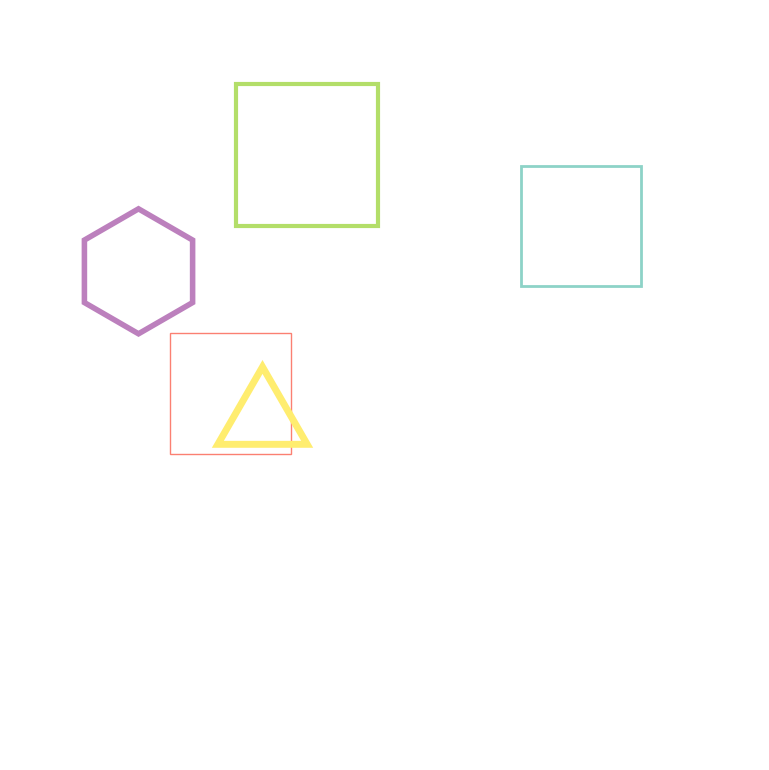[{"shape": "square", "thickness": 1, "radius": 0.39, "center": [0.755, 0.706]}, {"shape": "square", "thickness": 0.5, "radius": 0.39, "center": [0.299, 0.489]}, {"shape": "square", "thickness": 1.5, "radius": 0.46, "center": [0.398, 0.799]}, {"shape": "hexagon", "thickness": 2, "radius": 0.41, "center": [0.18, 0.648]}, {"shape": "triangle", "thickness": 2.5, "radius": 0.33, "center": [0.341, 0.456]}]